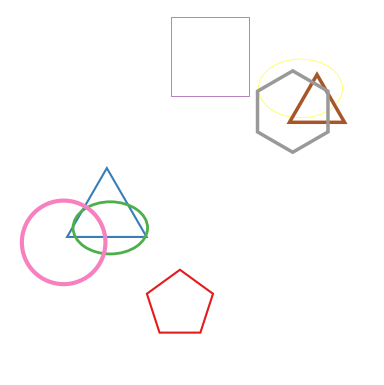[{"shape": "pentagon", "thickness": 1.5, "radius": 0.45, "center": [0.467, 0.209]}, {"shape": "triangle", "thickness": 1.5, "radius": 0.6, "center": [0.277, 0.444]}, {"shape": "oval", "thickness": 2, "radius": 0.48, "center": [0.287, 0.408]}, {"shape": "square", "thickness": 0.5, "radius": 0.51, "center": [0.546, 0.854]}, {"shape": "oval", "thickness": 0.5, "radius": 0.54, "center": [0.78, 0.77]}, {"shape": "triangle", "thickness": 2.5, "radius": 0.41, "center": [0.823, 0.724]}, {"shape": "circle", "thickness": 3, "radius": 0.54, "center": [0.165, 0.37]}, {"shape": "hexagon", "thickness": 2.5, "radius": 0.53, "center": [0.76, 0.71]}]